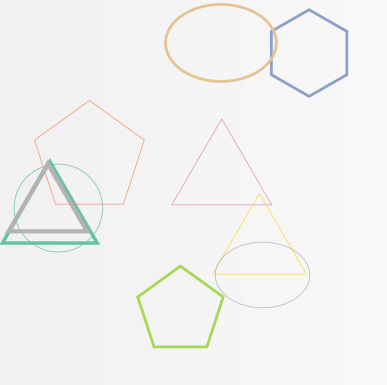[{"shape": "triangle", "thickness": 2.5, "radius": 0.71, "center": [0.129, 0.439]}, {"shape": "circle", "thickness": 0.5, "radius": 0.57, "center": [0.151, 0.46]}, {"shape": "pentagon", "thickness": 0.5, "radius": 0.74, "center": [0.231, 0.59]}, {"shape": "hexagon", "thickness": 2, "radius": 0.56, "center": [0.798, 0.862]}, {"shape": "triangle", "thickness": 0.5, "radius": 0.74, "center": [0.572, 0.542]}, {"shape": "pentagon", "thickness": 2, "radius": 0.58, "center": [0.466, 0.193]}, {"shape": "triangle", "thickness": 0.5, "radius": 0.7, "center": [0.67, 0.358]}, {"shape": "oval", "thickness": 2, "radius": 0.71, "center": [0.57, 0.888]}, {"shape": "triangle", "thickness": 3, "radius": 0.58, "center": [0.123, 0.458]}, {"shape": "oval", "thickness": 0.5, "radius": 0.61, "center": [0.677, 0.286]}]